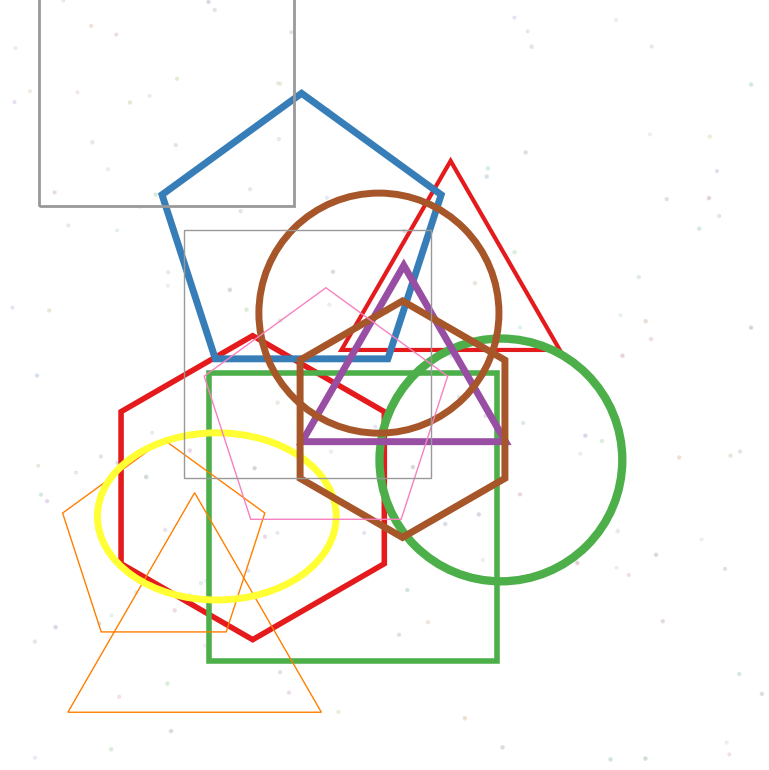[{"shape": "hexagon", "thickness": 2, "radius": 0.99, "center": [0.328, 0.367]}, {"shape": "triangle", "thickness": 1.5, "radius": 0.82, "center": [0.585, 0.627]}, {"shape": "pentagon", "thickness": 2.5, "radius": 0.95, "center": [0.392, 0.688]}, {"shape": "circle", "thickness": 3, "radius": 0.79, "center": [0.651, 0.403]}, {"shape": "square", "thickness": 2, "radius": 0.94, "center": [0.459, 0.328]}, {"shape": "triangle", "thickness": 2.5, "radius": 0.76, "center": [0.524, 0.503]}, {"shape": "triangle", "thickness": 0.5, "radius": 0.95, "center": [0.253, 0.17]}, {"shape": "pentagon", "thickness": 0.5, "radius": 0.69, "center": [0.213, 0.291]}, {"shape": "oval", "thickness": 2.5, "radius": 0.78, "center": [0.282, 0.329]}, {"shape": "hexagon", "thickness": 2.5, "radius": 0.77, "center": [0.523, 0.456]}, {"shape": "circle", "thickness": 2.5, "radius": 0.78, "center": [0.492, 0.593]}, {"shape": "pentagon", "thickness": 0.5, "radius": 0.83, "center": [0.423, 0.46]}, {"shape": "square", "thickness": 1, "radius": 0.83, "center": [0.216, 0.898]}, {"shape": "square", "thickness": 0.5, "radius": 0.8, "center": [0.399, 0.54]}]